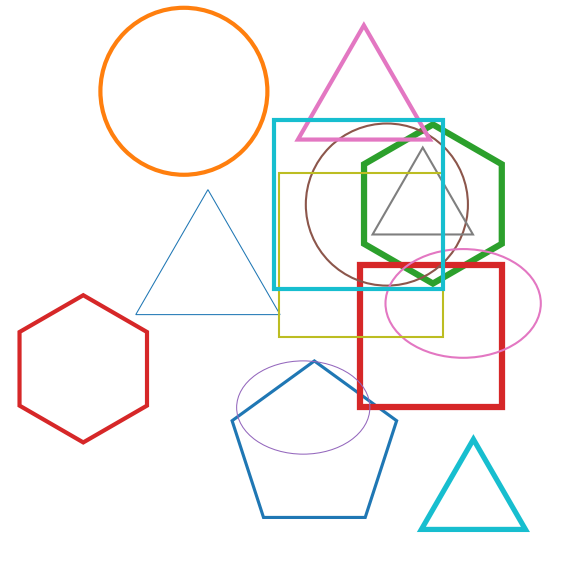[{"shape": "pentagon", "thickness": 1.5, "radius": 0.75, "center": [0.544, 0.224]}, {"shape": "triangle", "thickness": 0.5, "radius": 0.72, "center": [0.36, 0.526]}, {"shape": "circle", "thickness": 2, "radius": 0.72, "center": [0.318, 0.841]}, {"shape": "hexagon", "thickness": 3, "radius": 0.69, "center": [0.75, 0.646]}, {"shape": "hexagon", "thickness": 2, "radius": 0.64, "center": [0.144, 0.36]}, {"shape": "square", "thickness": 3, "radius": 0.61, "center": [0.746, 0.418]}, {"shape": "oval", "thickness": 0.5, "radius": 0.58, "center": [0.525, 0.293]}, {"shape": "circle", "thickness": 1, "radius": 0.7, "center": [0.67, 0.645]}, {"shape": "oval", "thickness": 1, "radius": 0.67, "center": [0.802, 0.474]}, {"shape": "triangle", "thickness": 2, "radius": 0.66, "center": [0.63, 0.823]}, {"shape": "triangle", "thickness": 1, "radius": 0.5, "center": [0.732, 0.643]}, {"shape": "square", "thickness": 1, "radius": 0.71, "center": [0.625, 0.558]}, {"shape": "triangle", "thickness": 2.5, "radius": 0.52, "center": [0.82, 0.134]}, {"shape": "square", "thickness": 2, "radius": 0.73, "center": [0.62, 0.645]}]